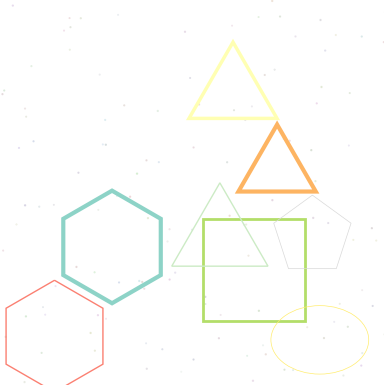[{"shape": "hexagon", "thickness": 3, "radius": 0.73, "center": [0.291, 0.359]}, {"shape": "triangle", "thickness": 2.5, "radius": 0.66, "center": [0.605, 0.758]}, {"shape": "hexagon", "thickness": 1, "radius": 0.73, "center": [0.142, 0.127]}, {"shape": "triangle", "thickness": 3, "radius": 0.58, "center": [0.72, 0.561]}, {"shape": "square", "thickness": 2, "radius": 0.66, "center": [0.659, 0.298]}, {"shape": "pentagon", "thickness": 0.5, "radius": 0.53, "center": [0.811, 0.388]}, {"shape": "triangle", "thickness": 1, "radius": 0.72, "center": [0.571, 0.381]}, {"shape": "oval", "thickness": 0.5, "radius": 0.64, "center": [0.831, 0.117]}]